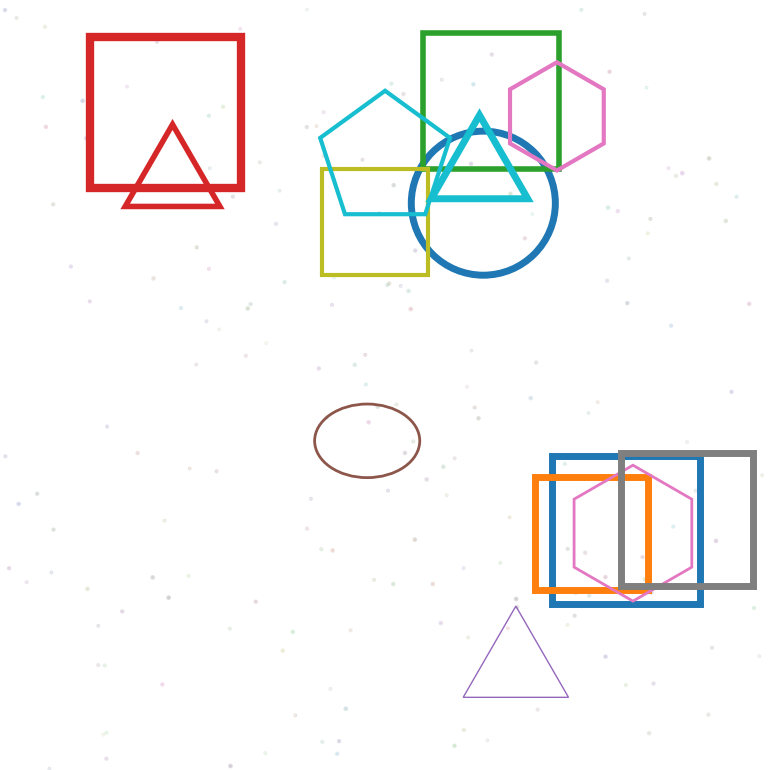[{"shape": "square", "thickness": 2.5, "radius": 0.48, "center": [0.813, 0.312]}, {"shape": "circle", "thickness": 2.5, "radius": 0.47, "center": [0.628, 0.736]}, {"shape": "square", "thickness": 2.5, "radius": 0.37, "center": [0.768, 0.307]}, {"shape": "square", "thickness": 2, "radius": 0.44, "center": [0.637, 0.869]}, {"shape": "square", "thickness": 3, "radius": 0.49, "center": [0.214, 0.854]}, {"shape": "triangle", "thickness": 2, "radius": 0.35, "center": [0.224, 0.767]}, {"shape": "triangle", "thickness": 0.5, "radius": 0.39, "center": [0.67, 0.134]}, {"shape": "oval", "thickness": 1, "radius": 0.34, "center": [0.477, 0.427]}, {"shape": "hexagon", "thickness": 1.5, "radius": 0.35, "center": [0.723, 0.849]}, {"shape": "hexagon", "thickness": 1, "radius": 0.44, "center": [0.822, 0.308]}, {"shape": "square", "thickness": 2.5, "radius": 0.43, "center": [0.892, 0.325]}, {"shape": "square", "thickness": 1.5, "radius": 0.34, "center": [0.487, 0.712]}, {"shape": "triangle", "thickness": 2.5, "radius": 0.36, "center": [0.623, 0.778]}, {"shape": "pentagon", "thickness": 1.5, "radius": 0.44, "center": [0.5, 0.793]}]